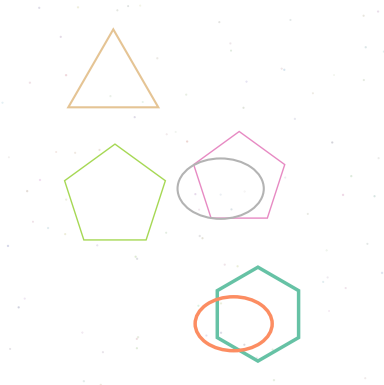[{"shape": "hexagon", "thickness": 2.5, "radius": 0.61, "center": [0.67, 0.184]}, {"shape": "oval", "thickness": 2.5, "radius": 0.5, "center": [0.607, 0.159]}, {"shape": "pentagon", "thickness": 1, "radius": 0.62, "center": [0.621, 0.534]}, {"shape": "pentagon", "thickness": 1, "radius": 0.69, "center": [0.299, 0.488]}, {"shape": "triangle", "thickness": 1.5, "radius": 0.67, "center": [0.294, 0.789]}, {"shape": "oval", "thickness": 1.5, "radius": 0.56, "center": [0.573, 0.51]}]